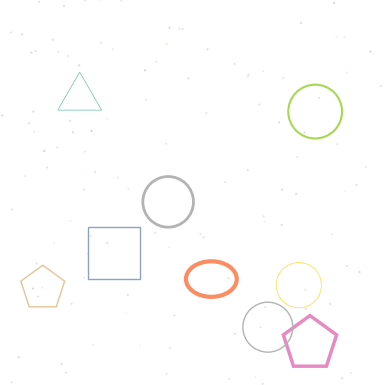[{"shape": "triangle", "thickness": 0.5, "radius": 0.33, "center": [0.207, 0.747]}, {"shape": "oval", "thickness": 3, "radius": 0.33, "center": [0.549, 0.275]}, {"shape": "square", "thickness": 1, "radius": 0.34, "center": [0.296, 0.343]}, {"shape": "pentagon", "thickness": 2.5, "radius": 0.36, "center": [0.805, 0.108]}, {"shape": "circle", "thickness": 1.5, "radius": 0.35, "center": [0.819, 0.71]}, {"shape": "circle", "thickness": 0.5, "radius": 0.29, "center": [0.776, 0.259]}, {"shape": "pentagon", "thickness": 1, "radius": 0.3, "center": [0.111, 0.251]}, {"shape": "circle", "thickness": 2, "radius": 0.33, "center": [0.437, 0.476]}, {"shape": "circle", "thickness": 1, "radius": 0.32, "center": [0.696, 0.15]}]